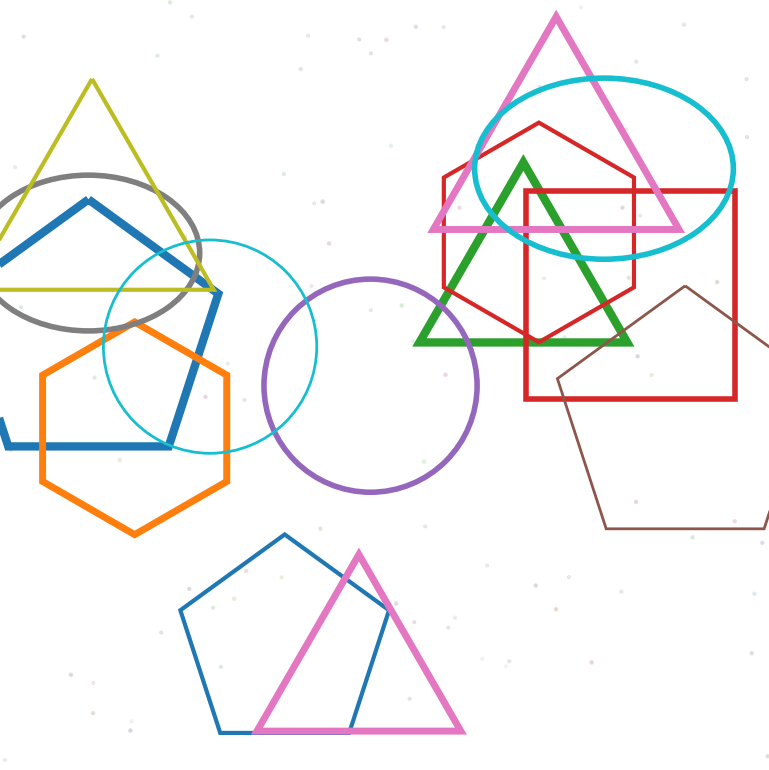[{"shape": "pentagon", "thickness": 3, "radius": 0.89, "center": [0.115, 0.564]}, {"shape": "pentagon", "thickness": 1.5, "radius": 0.71, "center": [0.37, 0.163]}, {"shape": "hexagon", "thickness": 2.5, "radius": 0.69, "center": [0.175, 0.444]}, {"shape": "triangle", "thickness": 3, "radius": 0.78, "center": [0.68, 0.633]}, {"shape": "square", "thickness": 2, "radius": 0.68, "center": [0.819, 0.617]}, {"shape": "hexagon", "thickness": 1.5, "radius": 0.71, "center": [0.7, 0.698]}, {"shape": "circle", "thickness": 2, "radius": 0.69, "center": [0.481, 0.499]}, {"shape": "pentagon", "thickness": 1, "radius": 0.87, "center": [0.89, 0.454]}, {"shape": "triangle", "thickness": 2.5, "radius": 0.76, "center": [0.466, 0.127]}, {"shape": "triangle", "thickness": 2.5, "radius": 0.92, "center": [0.722, 0.794]}, {"shape": "oval", "thickness": 2, "radius": 0.72, "center": [0.115, 0.671]}, {"shape": "triangle", "thickness": 1.5, "radius": 0.91, "center": [0.12, 0.715]}, {"shape": "oval", "thickness": 2, "radius": 0.84, "center": [0.784, 0.781]}, {"shape": "circle", "thickness": 1, "radius": 0.69, "center": [0.273, 0.55]}]